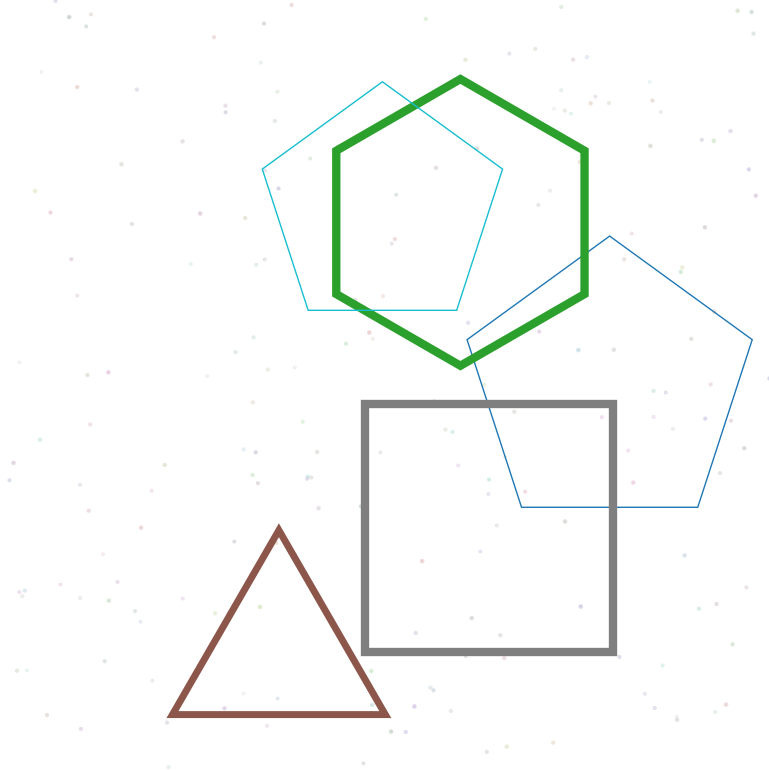[{"shape": "pentagon", "thickness": 0.5, "radius": 0.97, "center": [0.792, 0.499]}, {"shape": "hexagon", "thickness": 3, "radius": 0.93, "center": [0.598, 0.711]}, {"shape": "triangle", "thickness": 2.5, "radius": 0.8, "center": [0.362, 0.152]}, {"shape": "square", "thickness": 3, "radius": 0.8, "center": [0.635, 0.314]}, {"shape": "pentagon", "thickness": 0.5, "radius": 0.82, "center": [0.497, 0.73]}]